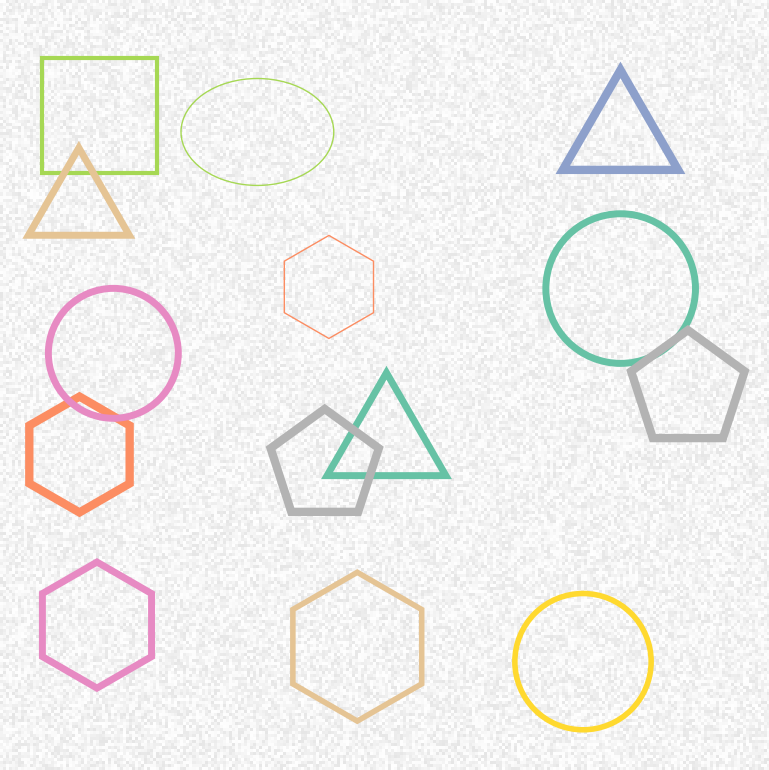[{"shape": "circle", "thickness": 2.5, "radius": 0.49, "center": [0.806, 0.625]}, {"shape": "triangle", "thickness": 2.5, "radius": 0.45, "center": [0.502, 0.427]}, {"shape": "hexagon", "thickness": 0.5, "radius": 0.33, "center": [0.427, 0.627]}, {"shape": "hexagon", "thickness": 3, "radius": 0.38, "center": [0.103, 0.41]}, {"shape": "triangle", "thickness": 3, "radius": 0.43, "center": [0.806, 0.823]}, {"shape": "hexagon", "thickness": 2.5, "radius": 0.41, "center": [0.126, 0.188]}, {"shape": "circle", "thickness": 2.5, "radius": 0.42, "center": [0.147, 0.541]}, {"shape": "oval", "thickness": 0.5, "radius": 0.5, "center": [0.334, 0.829]}, {"shape": "square", "thickness": 1.5, "radius": 0.37, "center": [0.129, 0.85]}, {"shape": "circle", "thickness": 2, "radius": 0.44, "center": [0.757, 0.141]}, {"shape": "hexagon", "thickness": 2, "radius": 0.48, "center": [0.464, 0.16]}, {"shape": "triangle", "thickness": 2.5, "radius": 0.38, "center": [0.102, 0.732]}, {"shape": "pentagon", "thickness": 3, "radius": 0.39, "center": [0.893, 0.494]}, {"shape": "pentagon", "thickness": 3, "radius": 0.37, "center": [0.422, 0.395]}]